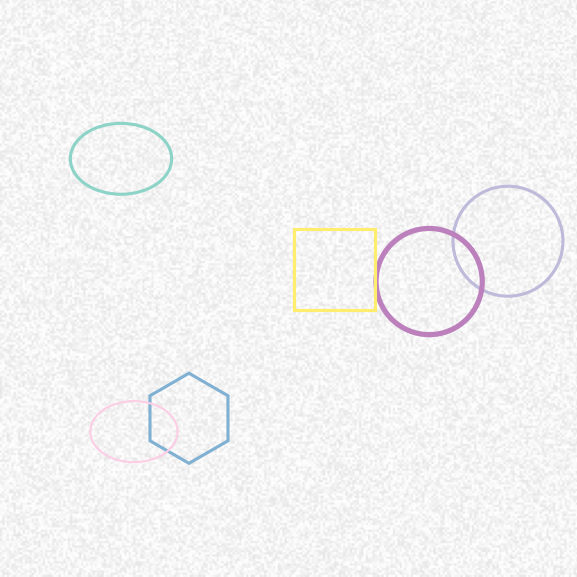[{"shape": "oval", "thickness": 1.5, "radius": 0.44, "center": [0.21, 0.724]}, {"shape": "circle", "thickness": 1.5, "radius": 0.48, "center": [0.88, 0.581]}, {"shape": "hexagon", "thickness": 1.5, "radius": 0.39, "center": [0.327, 0.275]}, {"shape": "oval", "thickness": 1, "radius": 0.38, "center": [0.232, 0.252]}, {"shape": "circle", "thickness": 2.5, "radius": 0.46, "center": [0.743, 0.512]}, {"shape": "square", "thickness": 1.5, "radius": 0.35, "center": [0.579, 0.533]}]